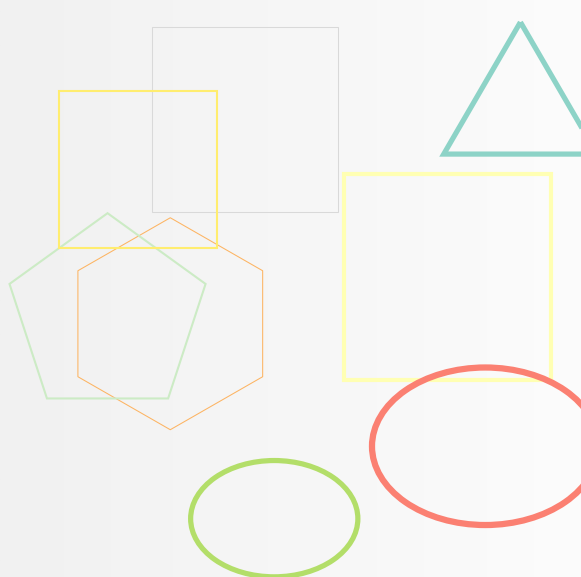[{"shape": "triangle", "thickness": 2.5, "radius": 0.76, "center": [0.895, 0.808]}, {"shape": "square", "thickness": 2, "radius": 0.89, "center": [0.77, 0.519]}, {"shape": "oval", "thickness": 3, "radius": 0.97, "center": [0.835, 0.226]}, {"shape": "hexagon", "thickness": 0.5, "radius": 0.92, "center": [0.293, 0.439]}, {"shape": "oval", "thickness": 2.5, "radius": 0.72, "center": [0.472, 0.101]}, {"shape": "square", "thickness": 0.5, "radius": 0.8, "center": [0.422, 0.793]}, {"shape": "pentagon", "thickness": 1, "radius": 0.89, "center": [0.185, 0.453]}, {"shape": "square", "thickness": 1, "radius": 0.68, "center": [0.237, 0.705]}]